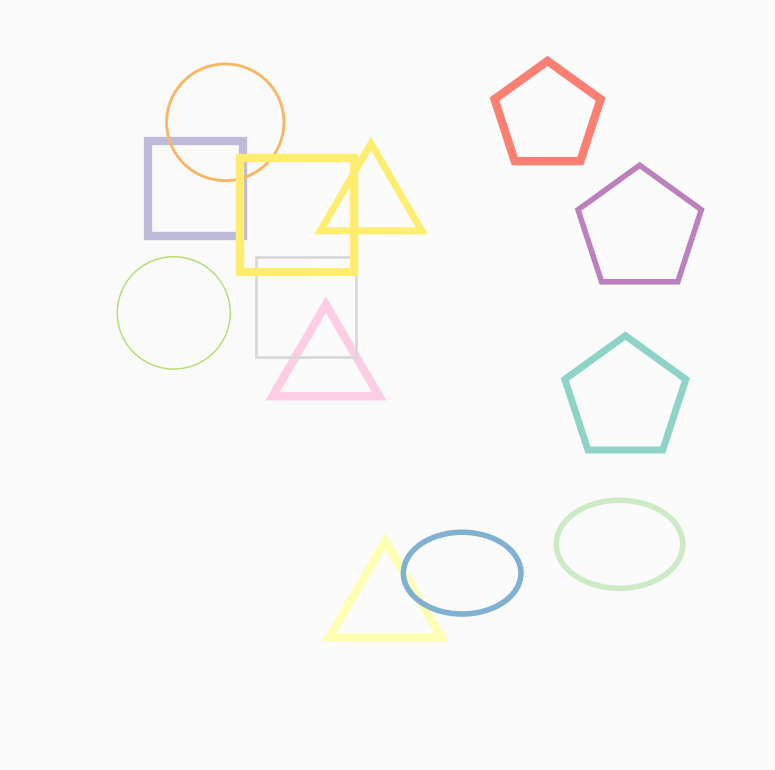[{"shape": "pentagon", "thickness": 2.5, "radius": 0.41, "center": [0.807, 0.482]}, {"shape": "triangle", "thickness": 3, "radius": 0.42, "center": [0.497, 0.214]}, {"shape": "square", "thickness": 3, "radius": 0.31, "center": [0.253, 0.755]}, {"shape": "pentagon", "thickness": 3, "radius": 0.36, "center": [0.707, 0.849]}, {"shape": "oval", "thickness": 2, "radius": 0.38, "center": [0.596, 0.256]}, {"shape": "circle", "thickness": 1, "radius": 0.38, "center": [0.291, 0.841]}, {"shape": "circle", "thickness": 0.5, "radius": 0.36, "center": [0.224, 0.594]}, {"shape": "triangle", "thickness": 3, "radius": 0.4, "center": [0.42, 0.525]}, {"shape": "square", "thickness": 1, "radius": 0.32, "center": [0.395, 0.602]}, {"shape": "pentagon", "thickness": 2, "radius": 0.42, "center": [0.825, 0.702]}, {"shape": "oval", "thickness": 2, "radius": 0.41, "center": [0.799, 0.293]}, {"shape": "square", "thickness": 3, "radius": 0.37, "center": [0.383, 0.721]}, {"shape": "triangle", "thickness": 2.5, "radius": 0.38, "center": [0.479, 0.738]}]